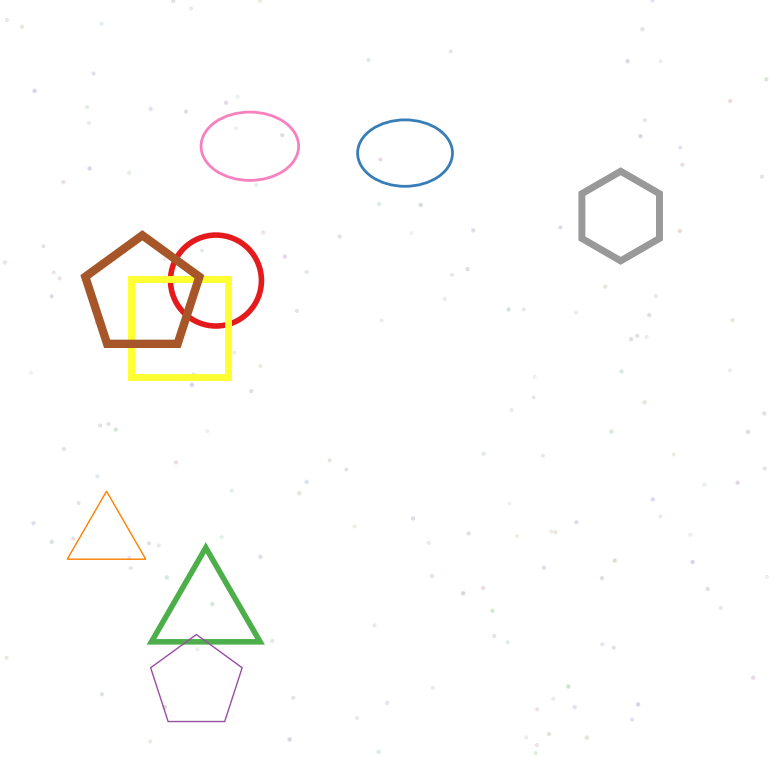[{"shape": "circle", "thickness": 2, "radius": 0.3, "center": [0.28, 0.636]}, {"shape": "oval", "thickness": 1, "radius": 0.31, "center": [0.526, 0.801]}, {"shape": "triangle", "thickness": 2, "radius": 0.41, "center": [0.267, 0.207]}, {"shape": "pentagon", "thickness": 0.5, "radius": 0.31, "center": [0.255, 0.113]}, {"shape": "triangle", "thickness": 0.5, "radius": 0.29, "center": [0.138, 0.303]}, {"shape": "square", "thickness": 2.5, "radius": 0.32, "center": [0.233, 0.574]}, {"shape": "pentagon", "thickness": 3, "radius": 0.39, "center": [0.185, 0.617]}, {"shape": "oval", "thickness": 1, "radius": 0.32, "center": [0.324, 0.81]}, {"shape": "hexagon", "thickness": 2.5, "radius": 0.29, "center": [0.806, 0.719]}]